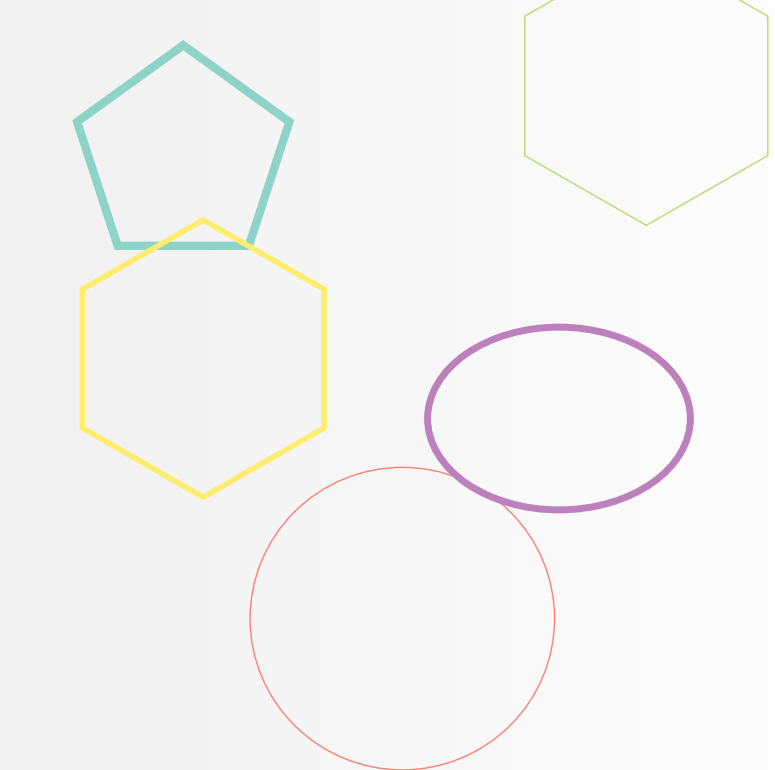[{"shape": "pentagon", "thickness": 3, "radius": 0.72, "center": [0.236, 0.797]}, {"shape": "circle", "thickness": 0.5, "radius": 0.98, "center": [0.519, 0.197]}, {"shape": "hexagon", "thickness": 0.5, "radius": 0.91, "center": [0.834, 0.888]}, {"shape": "oval", "thickness": 2.5, "radius": 0.85, "center": [0.721, 0.456]}, {"shape": "hexagon", "thickness": 2, "radius": 0.9, "center": [0.262, 0.534]}]